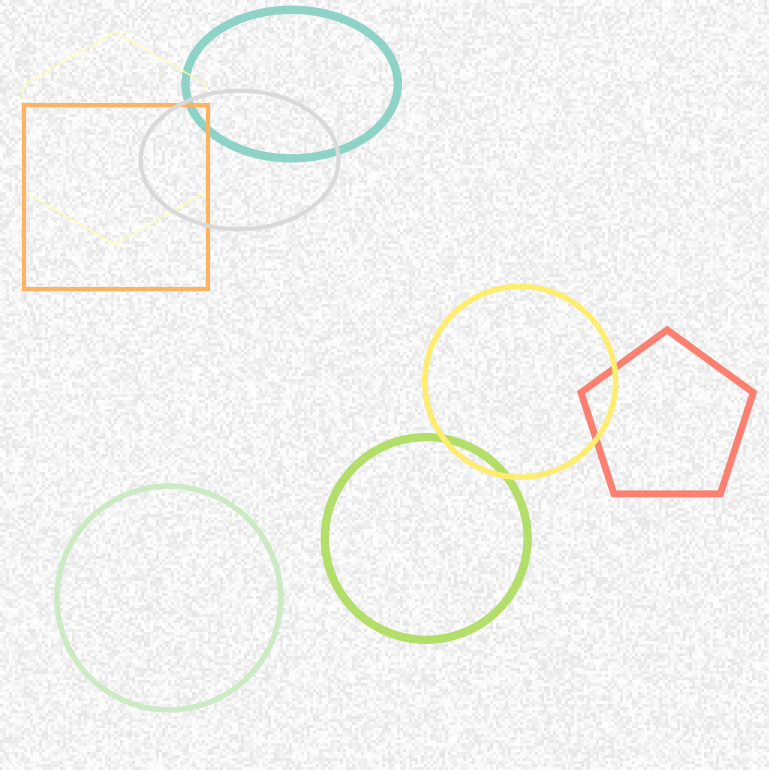[{"shape": "oval", "thickness": 3, "radius": 0.69, "center": [0.379, 0.891]}, {"shape": "hexagon", "thickness": 0.5, "radius": 0.69, "center": [0.15, 0.821]}, {"shape": "pentagon", "thickness": 2.5, "radius": 0.59, "center": [0.866, 0.454]}, {"shape": "square", "thickness": 1.5, "radius": 0.6, "center": [0.15, 0.744]}, {"shape": "circle", "thickness": 3, "radius": 0.66, "center": [0.554, 0.301]}, {"shape": "oval", "thickness": 1.5, "radius": 0.64, "center": [0.311, 0.792]}, {"shape": "circle", "thickness": 2, "radius": 0.73, "center": [0.219, 0.223]}, {"shape": "circle", "thickness": 2, "radius": 0.62, "center": [0.676, 0.504]}]